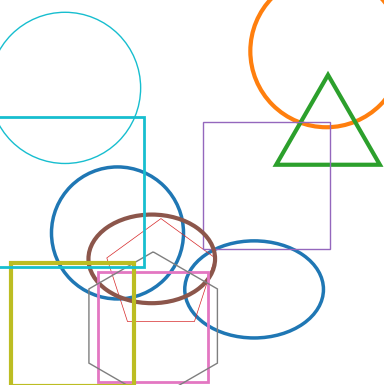[{"shape": "circle", "thickness": 2.5, "radius": 0.86, "center": [0.305, 0.395]}, {"shape": "oval", "thickness": 2.5, "radius": 0.9, "center": [0.66, 0.248]}, {"shape": "circle", "thickness": 3, "radius": 0.99, "center": [0.848, 0.867]}, {"shape": "triangle", "thickness": 3, "radius": 0.78, "center": [0.852, 0.65]}, {"shape": "pentagon", "thickness": 0.5, "radius": 0.74, "center": [0.418, 0.284]}, {"shape": "square", "thickness": 1, "radius": 0.83, "center": [0.692, 0.518]}, {"shape": "oval", "thickness": 3, "radius": 0.82, "center": [0.394, 0.328]}, {"shape": "square", "thickness": 2, "radius": 0.72, "center": [0.397, 0.151]}, {"shape": "hexagon", "thickness": 1, "radius": 0.96, "center": [0.398, 0.153]}, {"shape": "square", "thickness": 3, "radius": 0.8, "center": [0.188, 0.157]}, {"shape": "circle", "thickness": 1, "radius": 0.98, "center": [0.169, 0.772]}, {"shape": "square", "thickness": 2, "radius": 0.97, "center": [0.178, 0.502]}]